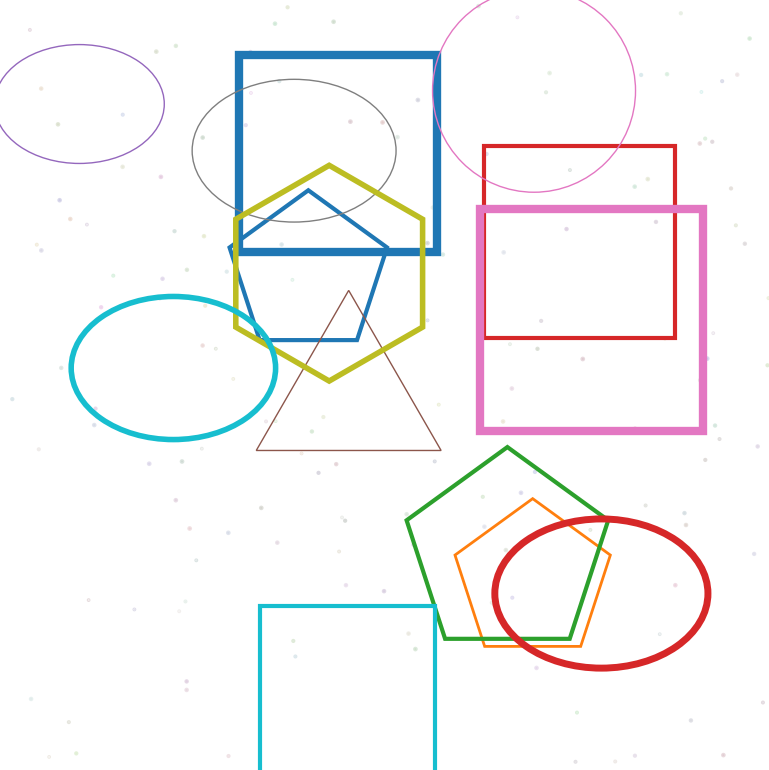[{"shape": "pentagon", "thickness": 1.5, "radius": 0.54, "center": [0.4, 0.645]}, {"shape": "square", "thickness": 3, "radius": 0.64, "center": [0.439, 0.801]}, {"shape": "pentagon", "thickness": 1, "radius": 0.53, "center": [0.692, 0.246]}, {"shape": "pentagon", "thickness": 1.5, "radius": 0.69, "center": [0.659, 0.282]}, {"shape": "square", "thickness": 1.5, "radius": 0.62, "center": [0.753, 0.685]}, {"shape": "oval", "thickness": 2.5, "radius": 0.69, "center": [0.781, 0.229]}, {"shape": "oval", "thickness": 0.5, "radius": 0.55, "center": [0.103, 0.865]}, {"shape": "triangle", "thickness": 0.5, "radius": 0.69, "center": [0.453, 0.484]}, {"shape": "square", "thickness": 3, "radius": 0.72, "center": [0.768, 0.584]}, {"shape": "circle", "thickness": 0.5, "radius": 0.66, "center": [0.694, 0.882]}, {"shape": "oval", "thickness": 0.5, "radius": 0.66, "center": [0.382, 0.804]}, {"shape": "hexagon", "thickness": 2, "radius": 0.7, "center": [0.428, 0.645]}, {"shape": "square", "thickness": 1.5, "radius": 0.57, "center": [0.451, 0.1]}, {"shape": "oval", "thickness": 2, "radius": 0.66, "center": [0.225, 0.522]}]